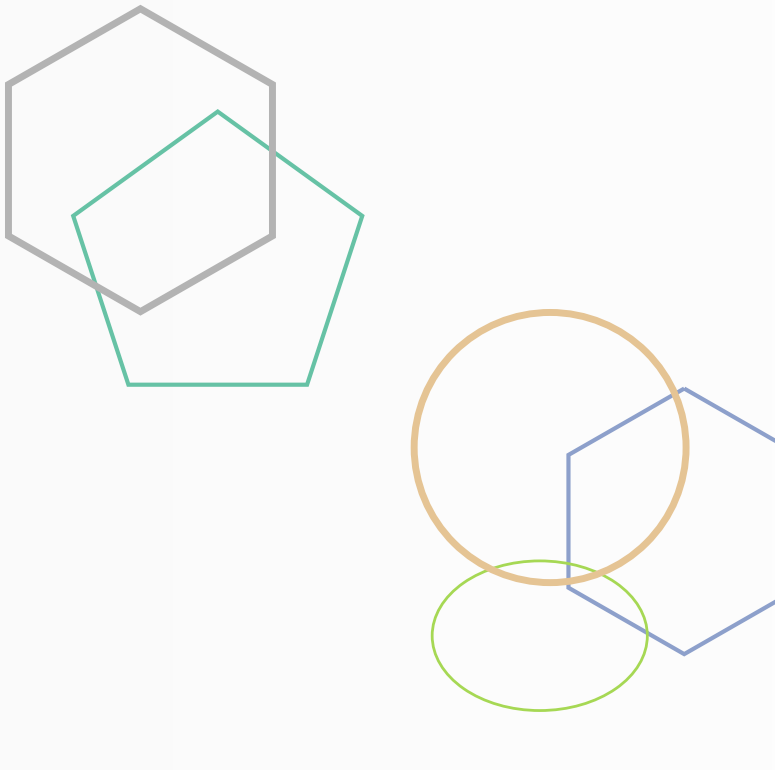[{"shape": "pentagon", "thickness": 1.5, "radius": 0.98, "center": [0.281, 0.659]}, {"shape": "hexagon", "thickness": 1.5, "radius": 0.86, "center": [0.883, 0.323]}, {"shape": "oval", "thickness": 1, "radius": 0.69, "center": [0.696, 0.174]}, {"shape": "circle", "thickness": 2.5, "radius": 0.88, "center": [0.71, 0.419]}, {"shape": "hexagon", "thickness": 2.5, "radius": 0.98, "center": [0.181, 0.792]}]